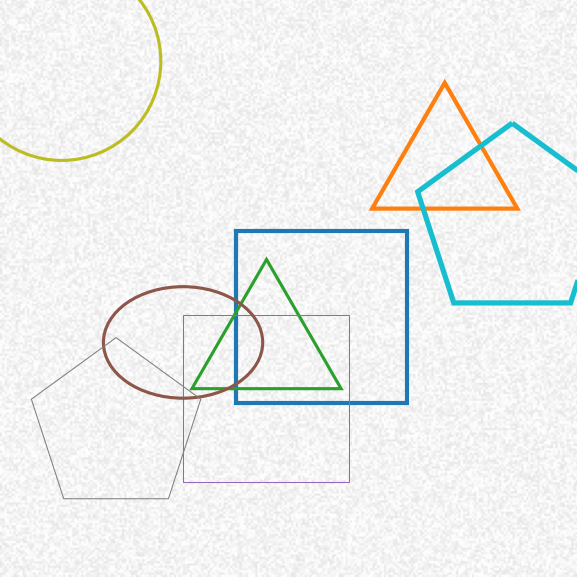[{"shape": "square", "thickness": 2, "radius": 0.74, "center": [0.557, 0.45]}, {"shape": "triangle", "thickness": 2, "radius": 0.73, "center": [0.77, 0.711]}, {"shape": "triangle", "thickness": 1.5, "radius": 0.75, "center": [0.462, 0.401]}, {"shape": "square", "thickness": 0.5, "radius": 0.72, "center": [0.461, 0.309]}, {"shape": "oval", "thickness": 1.5, "radius": 0.69, "center": [0.317, 0.406]}, {"shape": "pentagon", "thickness": 0.5, "radius": 0.77, "center": [0.201, 0.26]}, {"shape": "circle", "thickness": 1.5, "radius": 0.86, "center": [0.107, 0.893]}, {"shape": "pentagon", "thickness": 2.5, "radius": 0.86, "center": [0.887, 0.614]}]